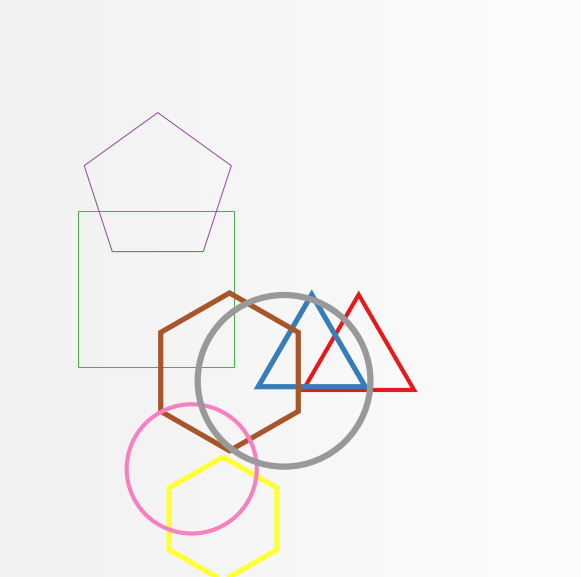[{"shape": "triangle", "thickness": 2, "radius": 0.55, "center": [0.617, 0.379]}, {"shape": "triangle", "thickness": 2.5, "radius": 0.53, "center": [0.536, 0.383]}, {"shape": "square", "thickness": 0.5, "radius": 0.67, "center": [0.269, 0.498]}, {"shape": "pentagon", "thickness": 0.5, "radius": 0.67, "center": [0.271, 0.671]}, {"shape": "hexagon", "thickness": 2.5, "radius": 0.54, "center": [0.384, 0.101]}, {"shape": "hexagon", "thickness": 2.5, "radius": 0.68, "center": [0.395, 0.355]}, {"shape": "circle", "thickness": 2, "radius": 0.56, "center": [0.33, 0.187]}, {"shape": "circle", "thickness": 3, "radius": 0.74, "center": [0.489, 0.34]}]